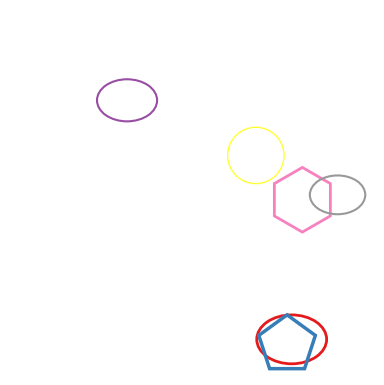[{"shape": "oval", "thickness": 2, "radius": 0.45, "center": [0.758, 0.119]}, {"shape": "pentagon", "thickness": 2.5, "radius": 0.39, "center": [0.746, 0.105]}, {"shape": "oval", "thickness": 1.5, "radius": 0.39, "center": [0.33, 0.739]}, {"shape": "circle", "thickness": 1, "radius": 0.37, "center": [0.665, 0.596]}, {"shape": "hexagon", "thickness": 2, "radius": 0.42, "center": [0.785, 0.481]}, {"shape": "oval", "thickness": 1.5, "radius": 0.36, "center": [0.877, 0.494]}]